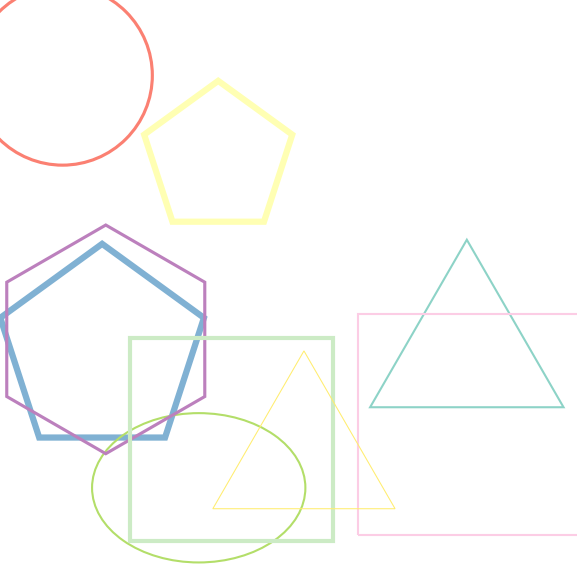[{"shape": "triangle", "thickness": 1, "radius": 0.97, "center": [0.808, 0.391]}, {"shape": "pentagon", "thickness": 3, "radius": 0.67, "center": [0.378, 0.724]}, {"shape": "circle", "thickness": 1.5, "radius": 0.78, "center": [0.108, 0.869]}, {"shape": "pentagon", "thickness": 3, "radius": 0.93, "center": [0.177, 0.391]}, {"shape": "oval", "thickness": 1, "radius": 0.92, "center": [0.344, 0.154]}, {"shape": "square", "thickness": 1, "radius": 0.96, "center": [0.812, 0.264]}, {"shape": "hexagon", "thickness": 1.5, "radius": 0.99, "center": [0.183, 0.411]}, {"shape": "square", "thickness": 2, "radius": 0.88, "center": [0.4, 0.238]}, {"shape": "triangle", "thickness": 0.5, "radius": 0.91, "center": [0.526, 0.209]}]